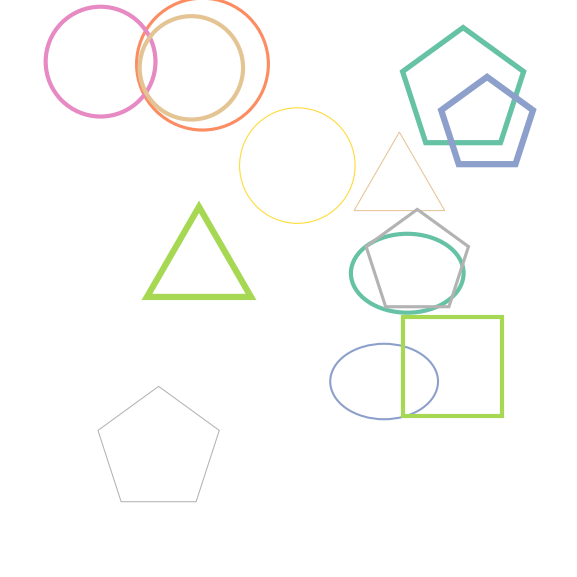[{"shape": "pentagon", "thickness": 2.5, "radius": 0.55, "center": [0.802, 0.841]}, {"shape": "oval", "thickness": 2, "radius": 0.49, "center": [0.705, 0.526]}, {"shape": "circle", "thickness": 1.5, "radius": 0.57, "center": [0.351, 0.888]}, {"shape": "oval", "thickness": 1, "radius": 0.47, "center": [0.665, 0.339]}, {"shape": "pentagon", "thickness": 3, "radius": 0.42, "center": [0.843, 0.782]}, {"shape": "circle", "thickness": 2, "radius": 0.48, "center": [0.174, 0.892]}, {"shape": "triangle", "thickness": 3, "radius": 0.52, "center": [0.345, 0.537]}, {"shape": "square", "thickness": 2, "radius": 0.43, "center": [0.783, 0.364]}, {"shape": "circle", "thickness": 0.5, "radius": 0.5, "center": [0.515, 0.712]}, {"shape": "triangle", "thickness": 0.5, "radius": 0.45, "center": [0.692, 0.68]}, {"shape": "circle", "thickness": 2, "radius": 0.45, "center": [0.331, 0.882]}, {"shape": "pentagon", "thickness": 1.5, "radius": 0.47, "center": [0.723, 0.543]}, {"shape": "pentagon", "thickness": 0.5, "radius": 0.55, "center": [0.275, 0.22]}]